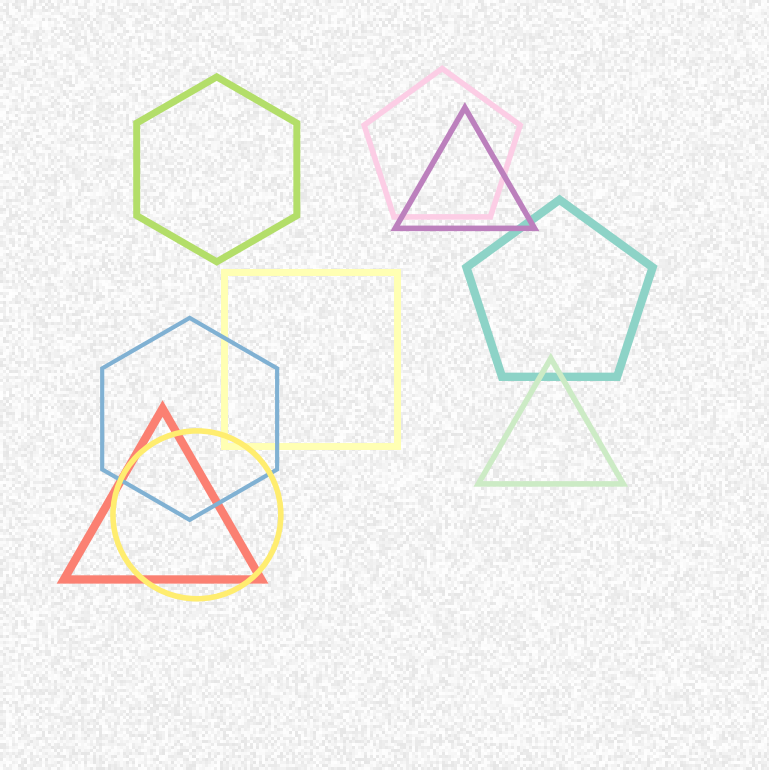[{"shape": "pentagon", "thickness": 3, "radius": 0.64, "center": [0.727, 0.613]}, {"shape": "square", "thickness": 2.5, "radius": 0.56, "center": [0.403, 0.534]}, {"shape": "triangle", "thickness": 3, "radius": 0.74, "center": [0.211, 0.321]}, {"shape": "hexagon", "thickness": 1.5, "radius": 0.66, "center": [0.246, 0.456]}, {"shape": "hexagon", "thickness": 2.5, "radius": 0.6, "center": [0.282, 0.78]}, {"shape": "pentagon", "thickness": 2, "radius": 0.53, "center": [0.574, 0.805]}, {"shape": "triangle", "thickness": 2, "radius": 0.52, "center": [0.604, 0.756]}, {"shape": "triangle", "thickness": 2, "radius": 0.54, "center": [0.715, 0.426]}, {"shape": "circle", "thickness": 2, "radius": 0.54, "center": [0.256, 0.331]}]